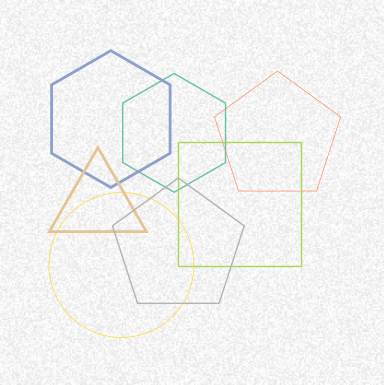[{"shape": "hexagon", "thickness": 1, "radius": 0.77, "center": [0.452, 0.655]}, {"shape": "pentagon", "thickness": 0.5, "radius": 0.86, "center": [0.721, 0.643]}, {"shape": "hexagon", "thickness": 2, "radius": 0.89, "center": [0.288, 0.691]}, {"shape": "square", "thickness": 1, "radius": 0.8, "center": [0.622, 0.47]}, {"shape": "circle", "thickness": 0.5, "radius": 0.94, "center": [0.315, 0.312]}, {"shape": "triangle", "thickness": 2, "radius": 0.73, "center": [0.254, 0.471]}, {"shape": "pentagon", "thickness": 1, "radius": 0.9, "center": [0.463, 0.358]}]